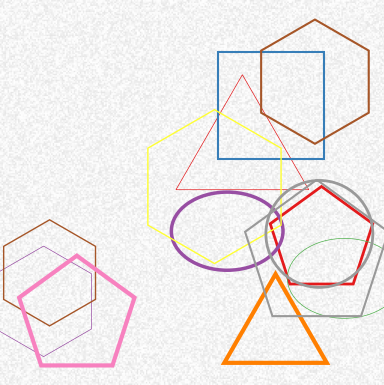[{"shape": "pentagon", "thickness": 2, "radius": 0.7, "center": [0.835, 0.376]}, {"shape": "triangle", "thickness": 0.5, "radius": 1.0, "center": [0.63, 0.607]}, {"shape": "square", "thickness": 1.5, "radius": 0.69, "center": [0.703, 0.726]}, {"shape": "oval", "thickness": 0.5, "radius": 0.74, "center": [0.895, 0.277]}, {"shape": "oval", "thickness": 2.5, "radius": 0.72, "center": [0.59, 0.4]}, {"shape": "hexagon", "thickness": 0.5, "radius": 0.72, "center": [0.113, 0.217]}, {"shape": "triangle", "thickness": 3, "radius": 0.77, "center": [0.716, 0.134]}, {"shape": "hexagon", "thickness": 1, "radius": 1.0, "center": [0.557, 0.515]}, {"shape": "hexagon", "thickness": 1, "radius": 0.69, "center": [0.129, 0.291]}, {"shape": "hexagon", "thickness": 1.5, "radius": 0.81, "center": [0.818, 0.788]}, {"shape": "pentagon", "thickness": 3, "radius": 0.79, "center": [0.2, 0.178]}, {"shape": "circle", "thickness": 2, "radius": 0.69, "center": [0.829, 0.392]}, {"shape": "pentagon", "thickness": 1.5, "radius": 0.98, "center": [0.823, 0.337]}]